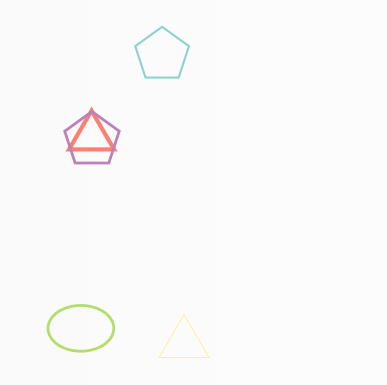[{"shape": "pentagon", "thickness": 1.5, "radius": 0.36, "center": [0.418, 0.858]}, {"shape": "triangle", "thickness": 3, "radius": 0.34, "center": [0.236, 0.645]}, {"shape": "oval", "thickness": 2, "radius": 0.42, "center": [0.209, 0.147]}, {"shape": "pentagon", "thickness": 2, "radius": 0.37, "center": [0.237, 0.636]}, {"shape": "triangle", "thickness": 0.5, "radius": 0.37, "center": [0.475, 0.109]}]